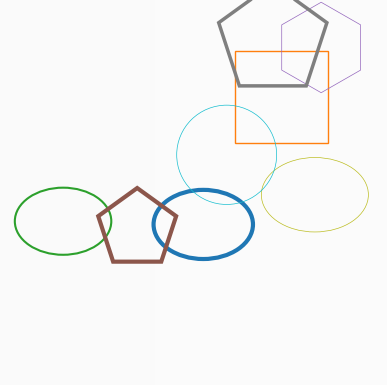[{"shape": "oval", "thickness": 3, "radius": 0.64, "center": [0.525, 0.417]}, {"shape": "square", "thickness": 1, "radius": 0.6, "center": [0.727, 0.749]}, {"shape": "oval", "thickness": 1.5, "radius": 0.62, "center": [0.163, 0.425]}, {"shape": "hexagon", "thickness": 0.5, "radius": 0.59, "center": [0.829, 0.877]}, {"shape": "pentagon", "thickness": 3, "radius": 0.53, "center": [0.354, 0.406]}, {"shape": "pentagon", "thickness": 2.5, "radius": 0.73, "center": [0.704, 0.896]}, {"shape": "oval", "thickness": 0.5, "radius": 0.69, "center": [0.813, 0.494]}, {"shape": "circle", "thickness": 0.5, "radius": 0.64, "center": [0.585, 0.598]}]